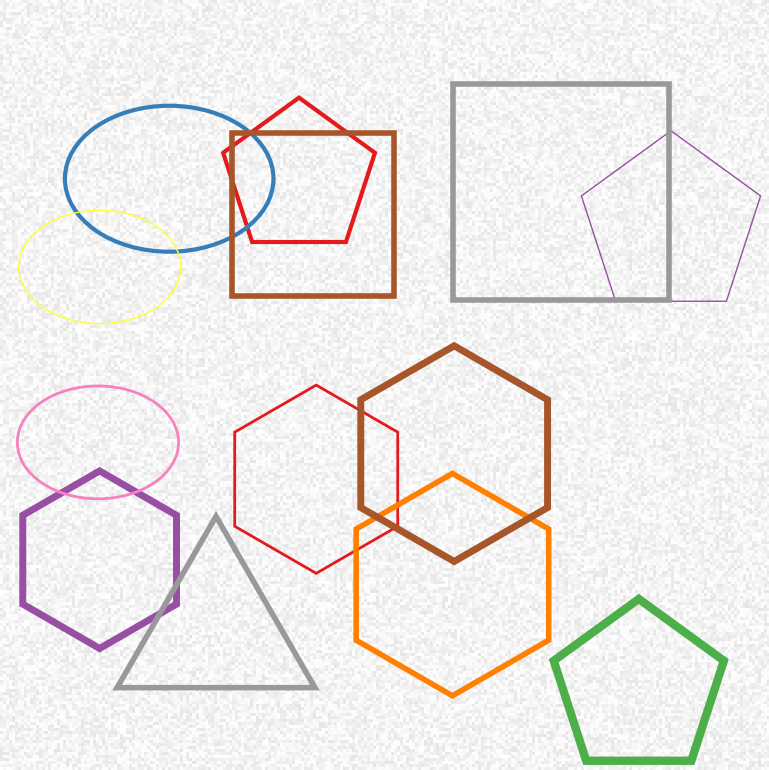[{"shape": "pentagon", "thickness": 1.5, "radius": 0.52, "center": [0.388, 0.77]}, {"shape": "hexagon", "thickness": 1, "radius": 0.61, "center": [0.411, 0.378]}, {"shape": "oval", "thickness": 1.5, "radius": 0.68, "center": [0.22, 0.768]}, {"shape": "pentagon", "thickness": 3, "radius": 0.58, "center": [0.83, 0.106]}, {"shape": "pentagon", "thickness": 0.5, "radius": 0.61, "center": [0.871, 0.708]}, {"shape": "hexagon", "thickness": 2.5, "radius": 0.58, "center": [0.129, 0.273]}, {"shape": "hexagon", "thickness": 2, "radius": 0.72, "center": [0.588, 0.241]}, {"shape": "oval", "thickness": 0.5, "radius": 0.53, "center": [0.13, 0.653]}, {"shape": "hexagon", "thickness": 2.5, "radius": 0.7, "center": [0.59, 0.411]}, {"shape": "square", "thickness": 2, "radius": 0.53, "center": [0.406, 0.722]}, {"shape": "oval", "thickness": 1, "radius": 0.52, "center": [0.127, 0.425]}, {"shape": "square", "thickness": 2, "radius": 0.7, "center": [0.729, 0.751]}, {"shape": "triangle", "thickness": 2, "radius": 0.74, "center": [0.281, 0.181]}]